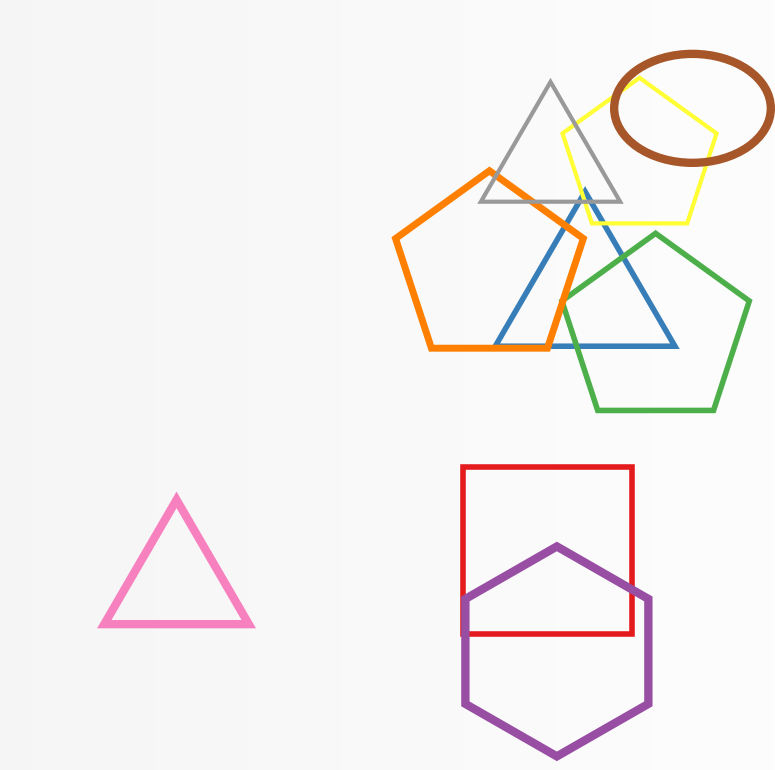[{"shape": "square", "thickness": 2, "radius": 0.54, "center": [0.707, 0.285]}, {"shape": "triangle", "thickness": 2, "radius": 0.67, "center": [0.755, 0.617]}, {"shape": "pentagon", "thickness": 2, "radius": 0.64, "center": [0.846, 0.57]}, {"shape": "hexagon", "thickness": 3, "radius": 0.68, "center": [0.719, 0.154]}, {"shape": "pentagon", "thickness": 2.5, "radius": 0.64, "center": [0.632, 0.651]}, {"shape": "pentagon", "thickness": 1.5, "radius": 0.52, "center": [0.825, 0.794]}, {"shape": "oval", "thickness": 3, "radius": 0.51, "center": [0.894, 0.859]}, {"shape": "triangle", "thickness": 3, "radius": 0.54, "center": [0.228, 0.243]}, {"shape": "triangle", "thickness": 1.5, "radius": 0.52, "center": [0.71, 0.79]}]